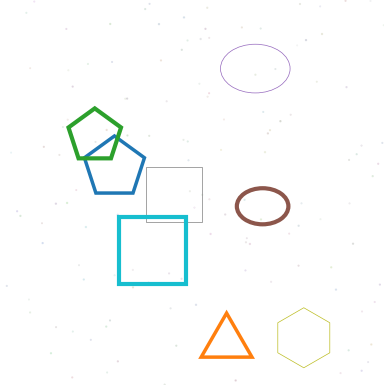[{"shape": "pentagon", "thickness": 2.5, "radius": 0.41, "center": [0.297, 0.565]}, {"shape": "triangle", "thickness": 2.5, "radius": 0.38, "center": [0.589, 0.11]}, {"shape": "pentagon", "thickness": 3, "radius": 0.36, "center": [0.246, 0.647]}, {"shape": "oval", "thickness": 0.5, "radius": 0.45, "center": [0.663, 0.822]}, {"shape": "oval", "thickness": 3, "radius": 0.33, "center": [0.682, 0.464]}, {"shape": "square", "thickness": 0.5, "radius": 0.36, "center": [0.452, 0.494]}, {"shape": "hexagon", "thickness": 0.5, "radius": 0.39, "center": [0.789, 0.123]}, {"shape": "square", "thickness": 3, "radius": 0.44, "center": [0.395, 0.35]}]